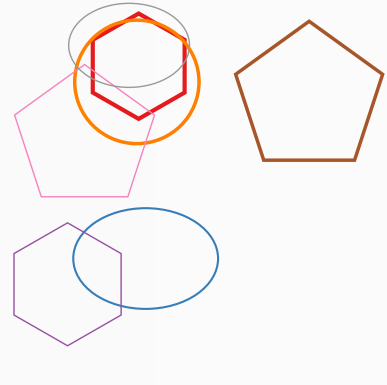[{"shape": "hexagon", "thickness": 3, "radius": 0.68, "center": [0.358, 0.828]}, {"shape": "oval", "thickness": 1.5, "radius": 0.93, "center": [0.376, 0.328]}, {"shape": "hexagon", "thickness": 1, "radius": 0.8, "center": [0.174, 0.262]}, {"shape": "circle", "thickness": 2.5, "radius": 0.8, "center": [0.353, 0.787]}, {"shape": "pentagon", "thickness": 2.5, "radius": 1.0, "center": [0.798, 0.745]}, {"shape": "pentagon", "thickness": 1, "radius": 0.95, "center": [0.218, 0.642]}, {"shape": "oval", "thickness": 1, "radius": 0.78, "center": [0.333, 0.882]}]